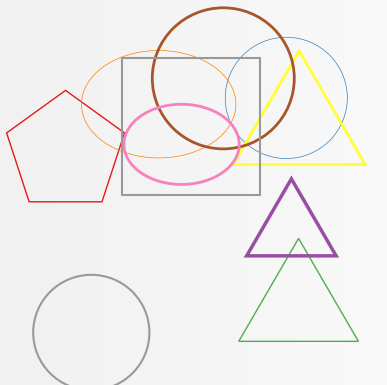[{"shape": "pentagon", "thickness": 1, "radius": 0.8, "center": [0.169, 0.605]}, {"shape": "circle", "thickness": 0.5, "radius": 0.79, "center": [0.739, 0.746]}, {"shape": "triangle", "thickness": 1, "radius": 0.89, "center": [0.771, 0.203]}, {"shape": "triangle", "thickness": 2.5, "radius": 0.67, "center": [0.752, 0.402]}, {"shape": "oval", "thickness": 0.5, "radius": 1.0, "center": [0.41, 0.729]}, {"shape": "triangle", "thickness": 2, "radius": 0.98, "center": [0.772, 0.671]}, {"shape": "circle", "thickness": 2, "radius": 0.92, "center": [0.576, 0.797]}, {"shape": "oval", "thickness": 2, "radius": 0.74, "center": [0.469, 0.625]}, {"shape": "square", "thickness": 1.5, "radius": 0.89, "center": [0.493, 0.672]}, {"shape": "circle", "thickness": 1.5, "radius": 0.75, "center": [0.236, 0.136]}]